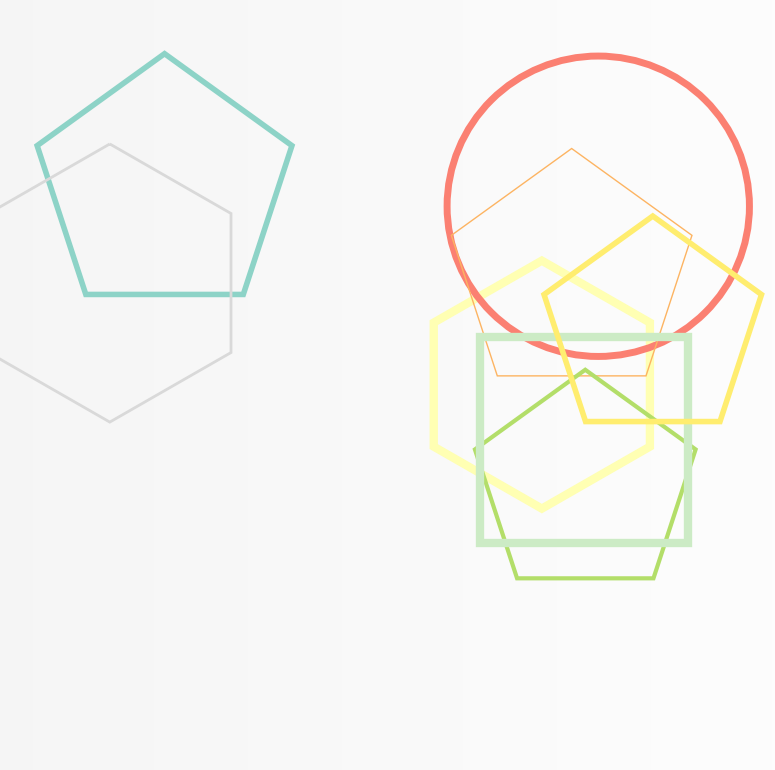[{"shape": "pentagon", "thickness": 2, "radius": 0.86, "center": [0.212, 0.757]}, {"shape": "hexagon", "thickness": 3, "radius": 0.81, "center": [0.699, 0.5]}, {"shape": "circle", "thickness": 2.5, "radius": 0.98, "center": [0.772, 0.732]}, {"shape": "pentagon", "thickness": 0.5, "radius": 0.82, "center": [0.738, 0.644]}, {"shape": "pentagon", "thickness": 1.5, "radius": 0.75, "center": [0.755, 0.37]}, {"shape": "hexagon", "thickness": 1, "radius": 0.9, "center": [0.142, 0.632]}, {"shape": "square", "thickness": 3, "radius": 0.67, "center": [0.754, 0.428]}, {"shape": "pentagon", "thickness": 2, "radius": 0.74, "center": [0.842, 0.572]}]